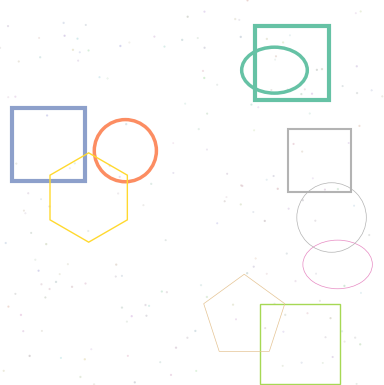[{"shape": "oval", "thickness": 2.5, "radius": 0.43, "center": [0.713, 0.818]}, {"shape": "square", "thickness": 3, "radius": 0.48, "center": [0.759, 0.837]}, {"shape": "circle", "thickness": 2.5, "radius": 0.4, "center": [0.326, 0.609]}, {"shape": "square", "thickness": 3, "radius": 0.47, "center": [0.126, 0.625]}, {"shape": "oval", "thickness": 0.5, "radius": 0.45, "center": [0.877, 0.313]}, {"shape": "square", "thickness": 1, "radius": 0.51, "center": [0.779, 0.106]}, {"shape": "hexagon", "thickness": 1, "radius": 0.58, "center": [0.23, 0.487]}, {"shape": "pentagon", "thickness": 0.5, "radius": 0.55, "center": [0.634, 0.177]}, {"shape": "circle", "thickness": 0.5, "radius": 0.45, "center": [0.861, 0.435]}, {"shape": "square", "thickness": 1.5, "radius": 0.41, "center": [0.829, 0.582]}]